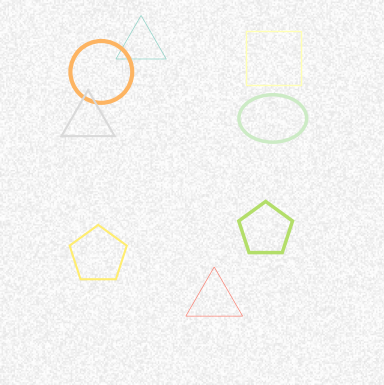[{"shape": "triangle", "thickness": 0.5, "radius": 0.38, "center": [0.366, 0.885]}, {"shape": "square", "thickness": 1, "radius": 0.35, "center": [0.71, 0.85]}, {"shape": "triangle", "thickness": 0.5, "radius": 0.43, "center": [0.556, 0.221]}, {"shape": "circle", "thickness": 3, "radius": 0.4, "center": [0.263, 0.813]}, {"shape": "pentagon", "thickness": 2.5, "radius": 0.37, "center": [0.69, 0.403]}, {"shape": "triangle", "thickness": 1.5, "radius": 0.4, "center": [0.229, 0.686]}, {"shape": "oval", "thickness": 2.5, "radius": 0.44, "center": [0.709, 0.692]}, {"shape": "pentagon", "thickness": 1.5, "radius": 0.39, "center": [0.255, 0.338]}]